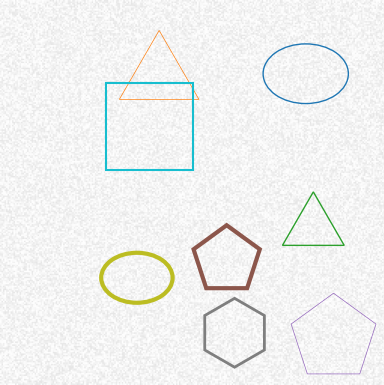[{"shape": "oval", "thickness": 1, "radius": 0.55, "center": [0.794, 0.809]}, {"shape": "triangle", "thickness": 0.5, "radius": 0.6, "center": [0.413, 0.802]}, {"shape": "triangle", "thickness": 1, "radius": 0.46, "center": [0.814, 0.409]}, {"shape": "pentagon", "thickness": 0.5, "radius": 0.58, "center": [0.866, 0.123]}, {"shape": "pentagon", "thickness": 3, "radius": 0.45, "center": [0.589, 0.325]}, {"shape": "hexagon", "thickness": 2, "radius": 0.45, "center": [0.609, 0.136]}, {"shape": "oval", "thickness": 3, "radius": 0.46, "center": [0.356, 0.279]}, {"shape": "square", "thickness": 1.5, "radius": 0.57, "center": [0.388, 0.671]}]